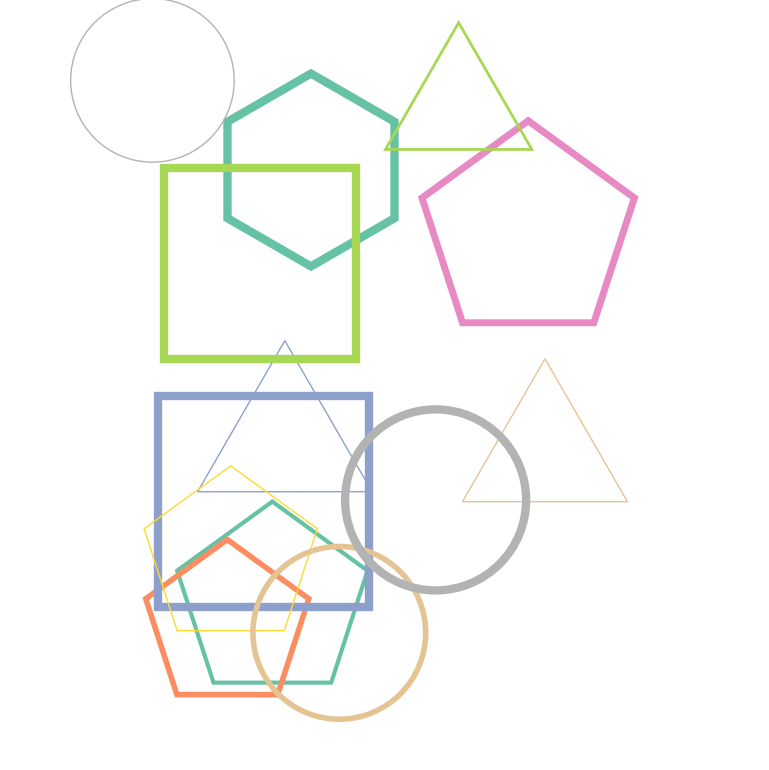[{"shape": "hexagon", "thickness": 3, "radius": 0.63, "center": [0.404, 0.779]}, {"shape": "pentagon", "thickness": 1.5, "radius": 0.65, "center": [0.354, 0.219]}, {"shape": "pentagon", "thickness": 2, "radius": 0.56, "center": [0.295, 0.188]}, {"shape": "square", "thickness": 3, "radius": 0.69, "center": [0.342, 0.349]}, {"shape": "triangle", "thickness": 0.5, "radius": 0.65, "center": [0.37, 0.427]}, {"shape": "pentagon", "thickness": 2.5, "radius": 0.73, "center": [0.686, 0.698]}, {"shape": "square", "thickness": 3, "radius": 0.62, "center": [0.338, 0.658]}, {"shape": "triangle", "thickness": 1, "radius": 0.55, "center": [0.596, 0.861]}, {"shape": "pentagon", "thickness": 0.5, "radius": 0.59, "center": [0.3, 0.277]}, {"shape": "triangle", "thickness": 0.5, "radius": 0.62, "center": [0.708, 0.41]}, {"shape": "circle", "thickness": 2, "radius": 0.56, "center": [0.441, 0.178]}, {"shape": "circle", "thickness": 0.5, "radius": 0.53, "center": [0.198, 0.896]}, {"shape": "circle", "thickness": 3, "radius": 0.59, "center": [0.566, 0.351]}]